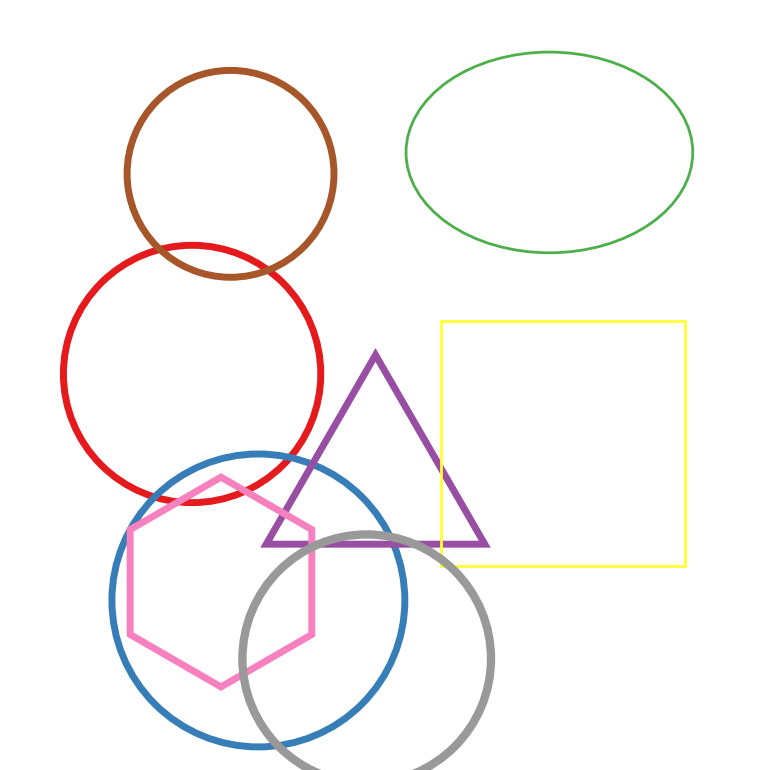[{"shape": "circle", "thickness": 2.5, "radius": 0.84, "center": [0.249, 0.514]}, {"shape": "circle", "thickness": 2.5, "radius": 0.95, "center": [0.336, 0.22]}, {"shape": "oval", "thickness": 1, "radius": 0.93, "center": [0.713, 0.802]}, {"shape": "triangle", "thickness": 2.5, "radius": 0.82, "center": [0.488, 0.375]}, {"shape": "square", "thickness": 1, "radius": 0.8, "center": [0.731, 0.424]}, {"shape": "circle", "thickness": 2.5, "radius": 0.67, "center": [0.299, 0.774]}, {"shape": "hexagon", "thickness": 2.5, "radius": 0.68, "center": [0.287, 0.244]}, {"shape": "circle", "thickness": 3, "radius": 0.81, "center": [0.476, 0.144]}]